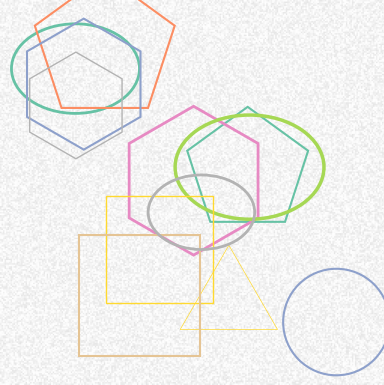[{"shape": "oval", "thickness": 2, "radius": 0.83, "center": [0.196, 0.822]}, {"shape": "pentagon", "thickness": 1.5, "radius": 0.83, "center": [0.643, 0.557]}, {"shape": "pentagon", "thickness": 1.5, "radius": 0.96, "center": [0.272, 0.874]}, {"shape": "hexagon", "thickness": 1.5, "radius": 0.85, "center": [0.218, 0.782]}, {"shape": "circle", "thickness": 1.5, "radius": 0.69, "center": [0.874, 0.164]}, {"shape": "hexagon", "thickness": 2, "radius": 0.97, "center": [0.503, 0.531]}, {"shape": "oval", "thickness": 2.5, "radius": 0.97, "center": [0.648, 0.566]}, {"shape": "square", "thickness": 1, "radius": 0.69, "center": [0.414, 0.352]}, {"shape": "triangle", "thickness": 0.5, "radius": 0.73, "center": [0.594, 0.217]}, {"shape": "square", "thickness": 1.5, "radius": 0.79, "center": [0.363, 0.232]}, {"shape": "hexagon", "thickness": 1, "radius": 0.69, "center": [0.197, 0.726]}, {"shape": "oval", "thickness": 2, "radius": 0.69, "center": [0.523, 0.449]}]